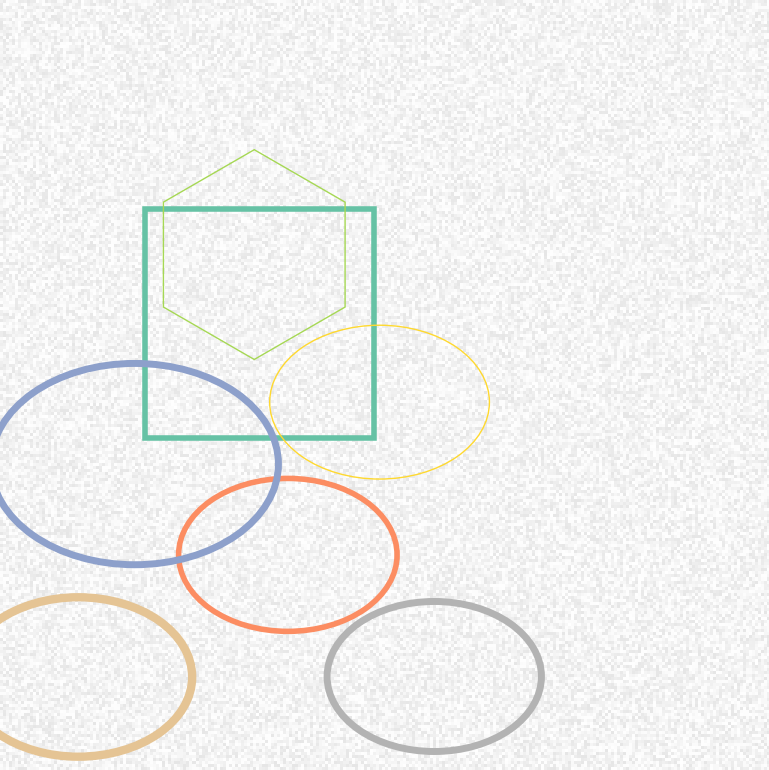[{"shape": "square", "thickness": 2, "radius": 0.74, "center": [0.337, 0.58]}, {"shape": "oval", "thickness": 2, "radius": 0.71, "center": [0.374, 0.279]}, {"shape": "oval", "thickness": 2.5, "radius": 0.93, "center": [0.175, 0.397]}, {"shape": "hexagon", "thickness": 0.5, "radius": 0.68, "center": [0.33, 0.669]}, {"shape": "oval", "thickness": 0.5, "radius": 0.71, "center": [0.493, 0.478]}, {"shape": "oval", "thickness": 3, "radius": 0.74, "center": [0.102, 0.121]}, {"shape": "oval", "thickness": 2.5, "radius": 0.7, "center": [0.564, 0.121]}]